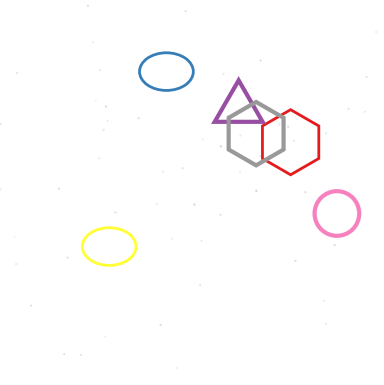[{"shape": "hexagon", "thickness": 2, "radius": 0.42, "center": [0.755, 0.631]}, {"shape": "oval", "thickness": 2, "radius": 0.35, "center": [0.432, 0.814]}, {"shape": "triangle", "thickness": 3, "radius": 0.36, "center": [0.62, 0.72]}, {"shape": "oval", "thickness": 2, "radius": 0.35, "center": [0.284, 0.36]}, {"shape": "circle", "thickness": 3, "radius": 0.29, "center": [0.875, 0.445]}, {"shape": "hexagon", "thickness": 3, "radius": 0.41, "center": [0.665, 0.653]}]